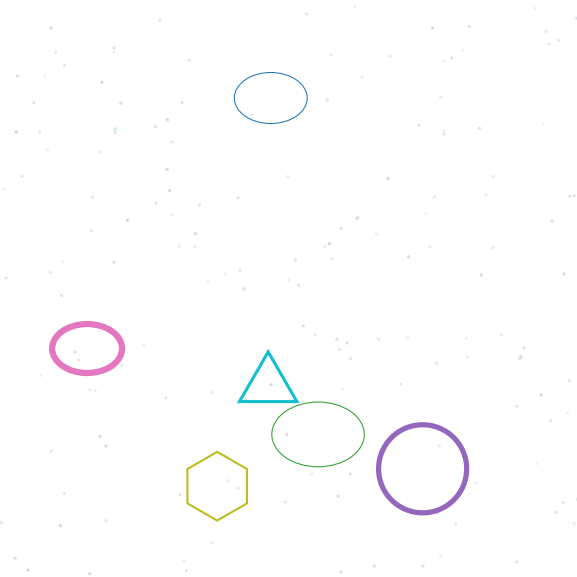[{"shape": "oval", "thickness": 0.5, "radius": 0.32, "center": [0.469, 0.829]}, {"shape": "oval", "thickness": 0.5, "radius": 0.4, "center": [0.551, 0.247]}, {"shape": "circle", "thickness": 2.5, "radius": 0.38, "center": [0.732, 0.187]}, {"shape": "oval", "thickness": 3, "radius": 0.3, "center": [0.151, 0.396]}, {"shape": "hexagon", "thickness": 1, "radius": 0.3, "center": [0.376, 0.157]}, {"shape": "triangle", "thickness": 1.5, "radius": 0.29, "center": [0.464, 0.332]}]